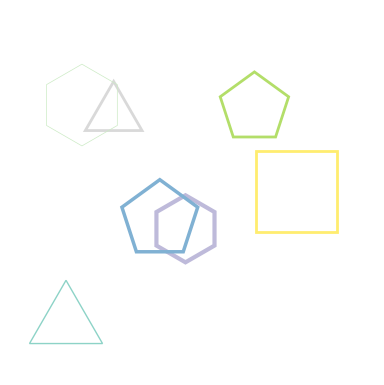[{"shape": "triangle", "thickness": 1, "radius": 0.55, "center": [0.171, 0.162]}, {"shape": "hexagon", "thickness": 3, "radius": 0.44, "center": [0.482, 0.406]}, {"shape": "pentagon", "thickness": 2.5, "radius": 0.52, "center": [0.415, 0.43]}, {"shape": "pentagon", "thickness": 2, "radius": 0.47, "center": [0.661, 0.72]}, {"shape": "triangle", "thickness": 2, "radius": 0.43, "center": [0.295, 0.703]}, {"shape": "hexagon", "thickness": 0.5, "radius": 0.53, "center": [0.213, 0.727]}, {"shape": "square", "thickness": 2, "radius": 0.53, "center": [0.77, 0.503]}]